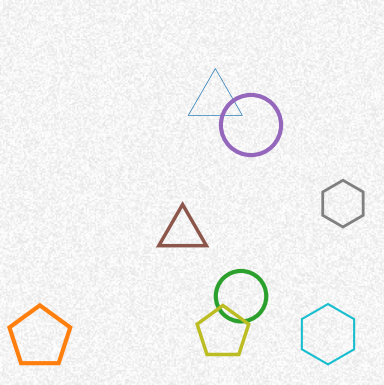[{"shape": "triangle", "thickness": 0.5, "radius": 0.41, "center": [0.559, 0.741]}, {"shape": "pentagon", "thickness": 3, "radius": 0.42, "center": [0.103, 0.124]}, {"shape": "circle", "thickness": 3, "radius": 0.33, "center": [0.626, 0.231]}, {"shape": "circle", "thickness": 3, "radius": 0.39, "center": [0.652, 0.675]}, {"shape": "triangle", "thickness": 2.5, "radius": 0.36, "center": [0.474, 0.398]}, {"shape": "hexagon", "thickness": 2, "radius": 0.3, "center": [0.891, 0.471]}, {"shape": "pentagon", "thickness": 2.5, "radius": 0.35, "center": [0.579, 0.136]}, {"shape": "hexagon", "thickness": 1.5, "radius": 0.39, "center": [0.852, 0.132]}]